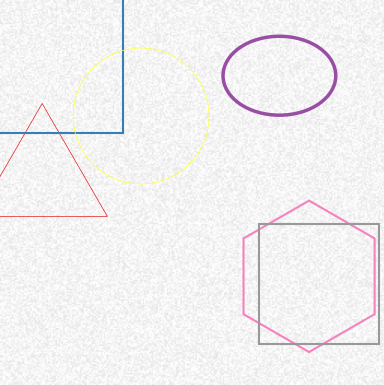[{"shape": "triangle", "thickness": 0.5, "radius": 0.98, "center": [0.11, 0.536]}, {"shape": "square", "thickness": 1.5, "radius": 1.0, "center": [0.12, 0.855]}, {"shape": "oval", "thickness": 2.5, "radius": 0.73, "center": [0.726, 0.803]}, {"shape": "circle", "thickness": 0.5, "radius": 0.88, "center": [0.366, 0.699]}, {"shape": "hexagon", "thickness": 1.5, "radius": 0.98, "center": [0.803, 0.282]}, {"shape": "square", "thickness": 1.5, "radius": 0.78, "center": [0.829, 0.262]}]